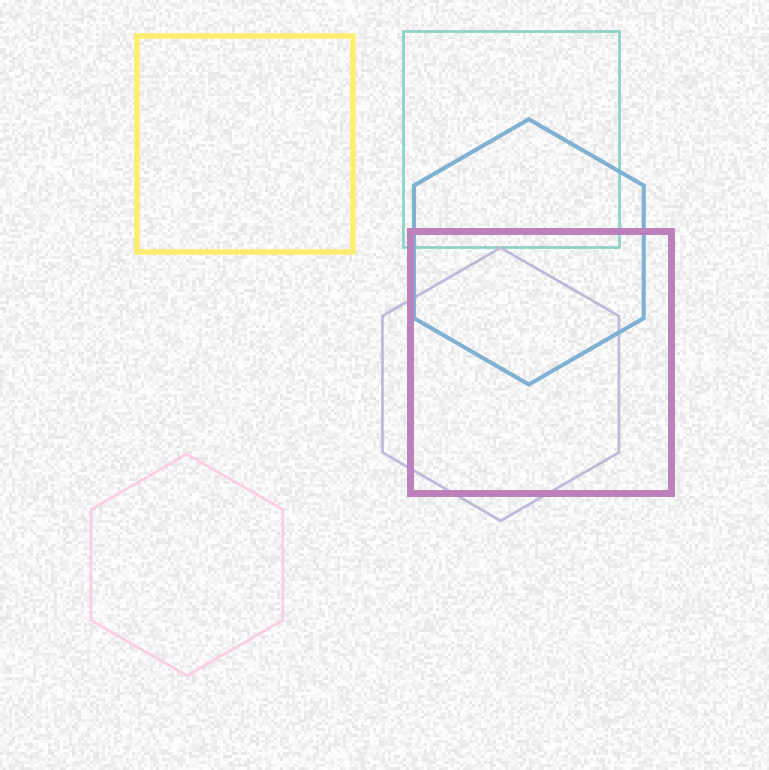[{"shape": "square", "thickness": 1, "radius": 0.7, "center": [0.663, 0.82]}, {"shape": "hexagon", "thickness": 1, "radius": 0.89, "center": [0.65, 0.501]}, {"shape": "hexagon", "thickness": 1.5, "radius": 0.86, "center": [0.687, 0.673]}, {"shape": "hexagon", "thickness": 1, "radius": 0.72, "center": [0.243, 0.266]}, {"shape": "square", "thickness": 2.5, "radius": 0.85, "center": [0.702, 0.53]}, {"shape": "square", "thickness": 2, "radius": 0.7, "center": [0.318, 0.813]}]